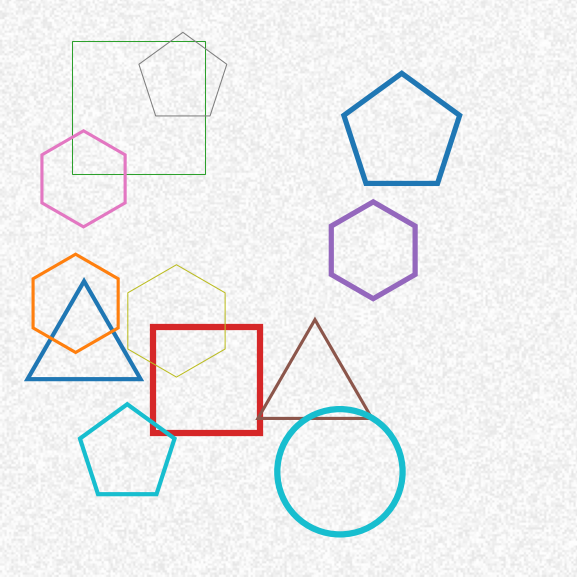[{"shape": "pentagon", "thickness": 2.5, "radius": 0.53, "center": [0.696, 0.767]}, {"shape": "triangle", "thickness": 2, "radius": 0.57, "center": [0.146, 0.399]}, {"shape": "hexagon", "thickness": 1.5, "radius": 0.43, "center": [0.131, 0.474]}, {"shape": "square", "thickness": 0.5, "radius": 0.58, "center": [0.241, 0.813]}, {"shape": "square", "thickness": 3, "radius": 0.46, "center": [0.358, 0.341]}, {"shape": "hexagon", "thickness": 2.5, "radius": 0.42, "center": [0.646, 0.566]}, {"shape": "triangle", "thickness": 1.5, "radius": 0.57, "center": [0.545, 0.332]}, {"shape": "hexagon", "thickness": 1.5, "radius": 0.42, "center": [0.145, 0.689]}, {"shape": "pentagon", "thickness": 0.5, "radius": 0.4, "center": [0.317, 0.863]}, {"shape": "hexagon", "thickness": 0.5, "radius": 0.49, "center": [0.306, 0.443]}, {"shape": "circle", "thickness": 3, "radius": 0.54, "center": [0.589, 0.182]}, {"shape": "pentagon", "thickness": 2, "radius": 0.43, "center": [0.22, 0.213]}]